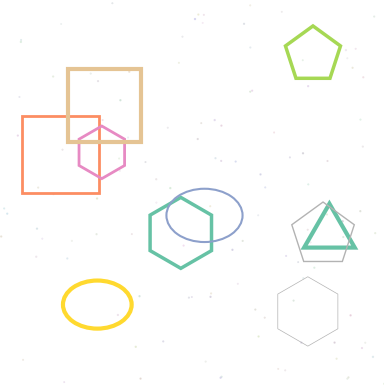[{"shape": "triangle", "thickness": 3, "radius": 0.38, "center": [0.856, 0.395]}, {"shape": "hexagon", "thickness": 2.5, "radius": 0.46, "center": [0.47, 0.395]}, {"shape": "square", "thickness": 2, "radius": 0.5, "center": [0.158, 0.598]}, {"shape": "oval", "thickness": 1.5, "radius": 0.49, "center": [0.531, 0.441]}, {"shape": "hexagon", "thickness": 2, "radius": 0.34, "center": [0.264, 0.604]}, {"shape": "pentagon", "thickness": 2.5, "radius": 0.38, "center": [0.813, 0.857]}, {"shape": "oval", "thickness": 3, "radius": 0.45, "center": [0.253, 0.209]}, {"shape": "square", "thickness": 3, "radius": 0.47, "center": [0.272, 0.726]}, {"shape": "pentagon", "thickness": 1, "radius": 0.43, "center": [0.839, 0.39]}, {"shape": "hexagon", "thickness": 0.5, "radius": 0.45, "center": [0.8, 0.191]}]